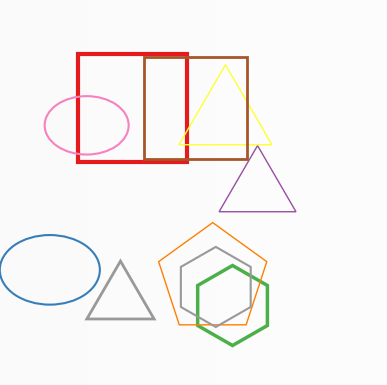[{"shape": "square", "thickness": 3, "radius": 0.7, "center": [0.342, 0.719]}, {"shape": "oval", "thickness": 1.5, "radius": 0.65, "center": [0.129, 0.299]}, {"shape": "hexagon", "thickness": 2.5, "radius": 0.52, "center": [0.6, 0.206]}, {"shape": "triangle", "thickness": 1, "radius": 0.57, "center": [0.665, 0.507]}, {"shape": "pentagon", "thickness": 1, "radius": 0.73, "center": [0.549, 0.275]}, {"shape": "triangle", "thickness": 1, "radius": 0.69, "center": [0.582, 0.693]}, {"shape": "square", "thickness": 2, "radius": 0.66, "center": [0.505, 0.719]}, {"shape": "oval", "thickness": 1.5, "radius": 0.54, "center": [0.224, 0.674]}, {"shape": "triangle", "thickness": 2, "radius": 0.5, "center": [0.311, 0.222]}, {"shape": "hexagon", "thickness": 1.5, "radius": 0.52, "center": [0.557, 0.255]}]